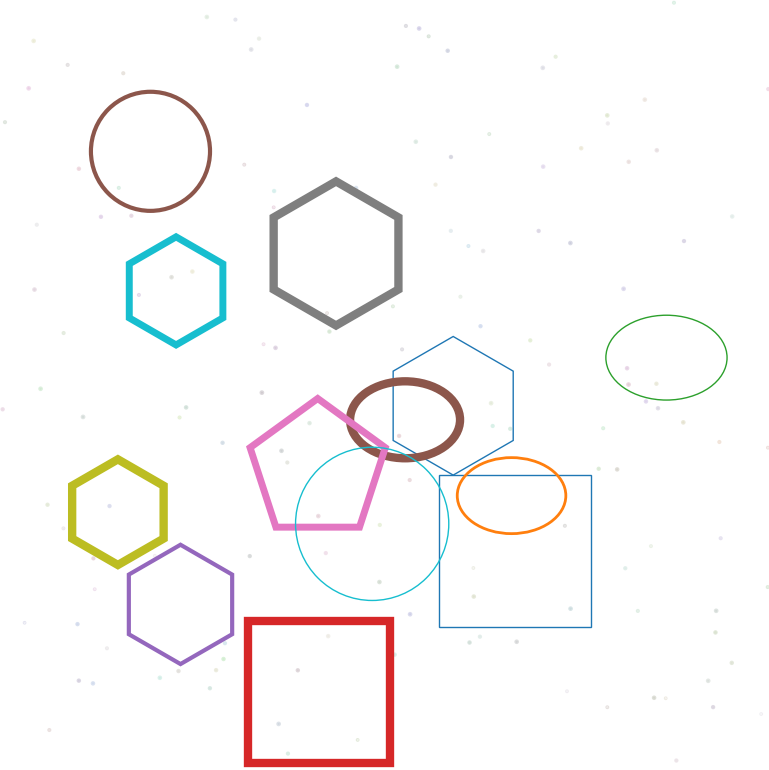[{"shape": "square", "thickness": 0.5, "radius": 0.49, "center": [0.669, 0.285]}, {"shape": "hexagon", "thickness": 0.5, "radius": 0.45, "center": [0.589, 0.473]}, {"shape": "oval", "thickness": 1, "radius": 0.35, "center": [0.664, 0.356]}, {"shape": "oval", "thickness": 0.5, "radius": 0.39, "center": [0.866, 0.536]}, {"shape": "square", "thickness": 3, "radius": 0.46, "center": [0.415, 0.101]}, {"shape": "hexagon", "thickness": 1.5, "radius": 0.39, "center": [0.234, 0.215]}, {"shape": "circle", "thickness": 1.5, "radius": 0.39, "center": [0.195, 0.803]}, {"shape": "oval", "thickness": 3, "radius": 0.36, "center": [0.526, 0.455]}, {"shape": "pentagon", "thickness": 2.5, "radius": 0.46, "center": [0.413, 0.39]}, {"shape": "hexagon", "thickness": 3, "radius": 0.47, "center": [0.436, 0.671]}, {"shape": "hexagon", "thickness": 3, "radius": 0.34, "center": [0.153, 0.335]}, {"shape": "circle", "thickness": 0.5, "radius": 0.5, "center": [0.483, 0.32]}, {"shape": "hexagon", "thickness": 2.5, "radius": 0.35, "center": [0.229, 0.622]}]